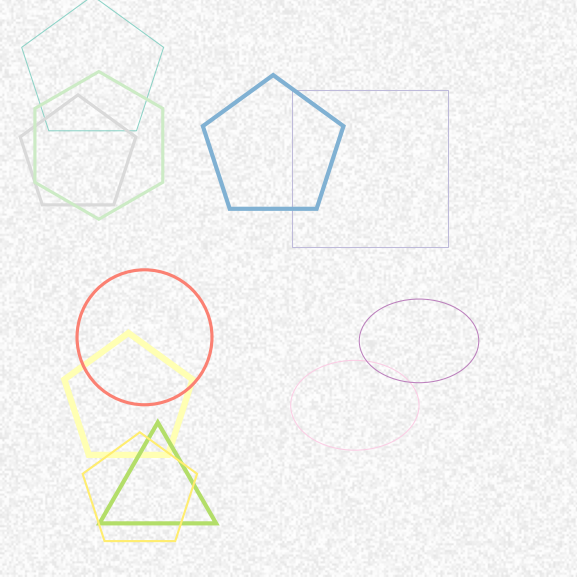[{"shape": "pentagon", "thickness": 0.5, "radius": 0.65, "center": [0.16, 0.877]}, {"shape": "pentagon", "thickness": 3, "radius": 0.58, "center": [0.222, 0.306]}, {"shape": "square", "thickness": 0.5, "radius": 0.68, "center": [0.64, 0.707]}, {"shape": "circle", "thickness": 1.5, "radius": 0.58, "center": [0.25, 0.415]}, {"shape": "pentagon", "thickness": 2, "radius": 0.64, "center": [0.473, 0.741]}, {"shape": "triangle", "thickness": 2, "radius": 0.58, "center": [0.273, 0.151]}, {"shape": "oval", "thickness": 0.5, "radius": 0.56, "center": [0.614, 0.297]}, {"shape": "pentagon", "thickness": 1.5, "radius": 0.53, "center": [0.135, 0.73]}, {"shape": "oval", "thickness": 0.5, "radius": 0.52, "center": [0.726, 0.409]}, {"shape": "hexagon", "thickness": 1.5, "radius": 0.64, "center": [0.171, 0.747]}, {"shape": "pentagon", "thickness": 1, "radius": 0.52, "center": [0.242, 0.146]}]